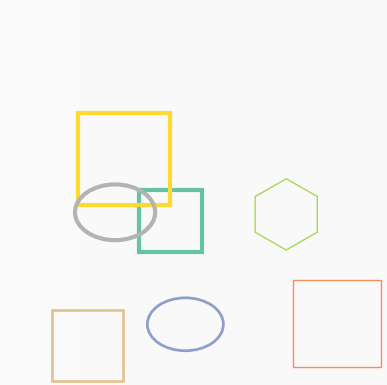[{"shape": "square", "thickness": 3, "radius": 0.41, "center": [0.44, 0.427]}, {"shape": "square", "thickness": 1, "radius": 0.57, "center": [0.871, 0.16]}, {"shape": "oval", "thickness": 2, "radius": 0.49, "center": [0.478, 0.158]}, {"shape": "hexagon", "thickness": 1, "radius": 0.46, "center": [0.739, 0.443]}, {"shape": "square", "thickness": 3, "radius": 0.59, "center": [0.319, 0.587]}, {"shape": "square", "thickness": 2, "radius": 0.46, "center": [0.225, 0.102]}, {"shape": "oval", "thickness": 3, "radius": 0.52, "center": [0.297, 0.449]}]